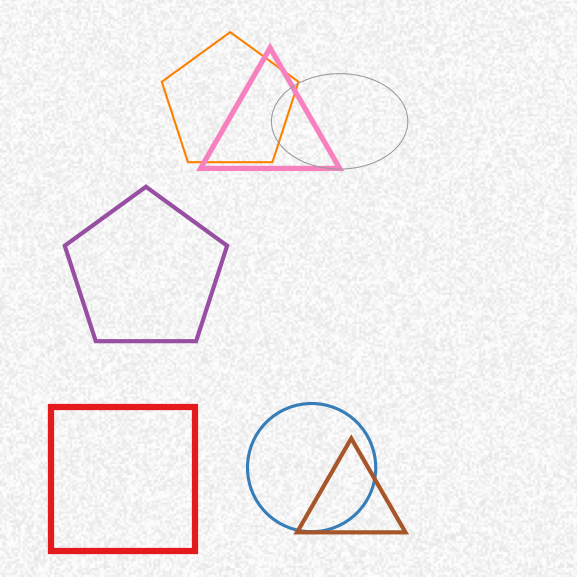[{"shape": "square", "thickness": 3, "radius": 0.62, "center": [0.212, 0.17]}, {"shape": "circle", "thickness": 1.5, "radius": 0.56, "center": [0.54, 0.189]}, {"shape": "pentagon", "thickness": 2, "radius": 0.74, "center": [0.253, 0.528]}, {"shape": "pentagon", "thickness": 1, "radius": 0.62, "center": [0.399, 0.819]}, {"shape": "triangle", "thickness": 2, "radius": 0.54, "center": [0.608, 0.132]}, {"shape": "triangle", "thickness": 2.5, "radius": 0.7, "center": [0.468, 0.777]}, {"shape": "oval", "thickness": 0.5, "radius": 0.59, "center": [0.588, 0.789]}]